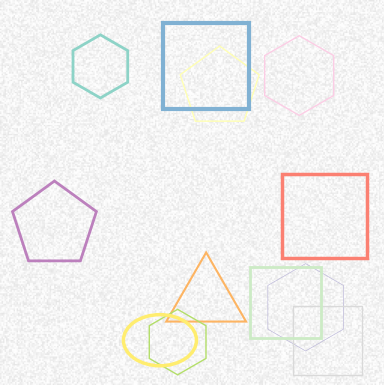[{"shape": "hexagon", "thickness": 2, "radius": 0.41, "center": [0.261, 0.828]}, {"shape": "pentagon", "thickness": 1, "radius": 0.54, "center": [0.571, 0.773]}, {"shape": "hexagon", "thickness": 0.5, "radius": 0.57, "center": [0.794, 0.202]}, {"shape": "square", "thickness": 2.5, "radius": 0.55, "center": [0.843, 0.439]}, {"shape": "square", "thickness": 3, "radius": 0.56, "center": [0.535, 0.828]}, {"shape": "triangle", "thickness": 1.5, "radius": 0.6, "center": [0.535, 0.225]}, {"shape": "hexagon", "thickness": 1, "radius": 0.43, "center": [0.461, 0.112]}, {"shape": "hexagon", "thickness": 1, "radius": 0.52, "center": [0.777, 0.804]}, {"shape": "square", "thickness": 1, "radius": 0.45, "center": [0.851, 0.115]}, {"shape": "pentagon", "thickness": 2, "radius": 0.57, "center": [0.141, 0.415]}, {"shape": "square", "thickness": 2, "radius": 0.47, "center": [0.741, 0.214]}, {"shape": "oval", "thickness": 2.5, "radius": 0.47, "center": [0.415, 0.116]}]